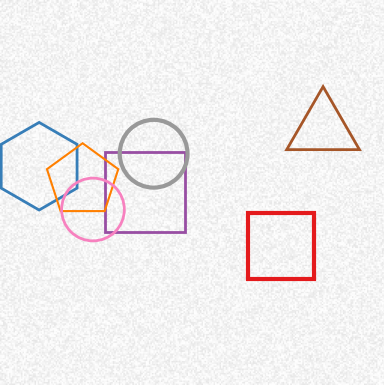[{"shape": "square", "thickness": 3, "radius": 0.43, "center": [0.729, 0.361]}, {"shape": "hexagon", "thickness": 2, "radius": 0.57, "center": [0.102, 0.568]}, {"shape": "square", "thickness": 2, "radius": 0.52, "center": [0.377, 0.502]}, {"shape": "pentagon", "thickness": 1.5, "radius": 0.49, "center": [0.215, 0.531]}, {"shape": "triangle", "thickness": 2, "radius": 0.55, "center": [0.839, 0.666]}, {"shape": "circle", "thickness": 2, "radius": 0.41, "center": [0.241, 0.456]}, {"shape": "circle", "thickness": 3, "radius": 0.44, "center": [0.399, 0.601]}]